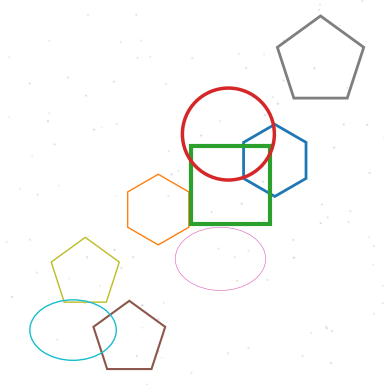[{"shape": "hexagon", "thickness": 2, "radius": 0.47, "center": [0.714, 0.583]}, {"shape": "hexagon", "thickness": 1, "radius": 0.46, "center": [0.411, 0.456]}, {"shape": "square", "thickness": 3, "radius": 0.51, "center": [0.598, 0.519]}, {"shape": "circle", "thickness": 2.5, "radius": 0.6, "center": [0.593, 0.652]}, {"shape": "pentagon", "thickness": 1.5, "radius": 0.49, "center": [0.336, 0.121]}, {"shape": "oval", "thickness": 0.5, "radius": 0.59, "center": [0.573, 0.328]}, {"shape": "pentagon", "thickness": 2, "radius": 0.59, "center": [0.833, 0.841]}, {"shape": "pentagon", "thickness": 1, "radius": 0.46, "center": [0.222, 0.29]}, {"shape": "oval", "thickness": 1, "radius": 0.56, "center": [0.19, 0.143]}]